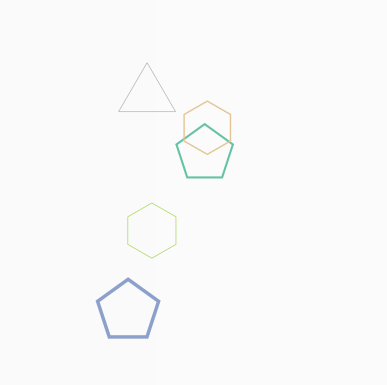[{"shape": "pentagon", "thickness": 1.5, "radius": 0.38, "center": [0.528, 0.601]}, {"shape": "pentagon", "thickness": 2.5, "radius": 0.41, "center": [0.331, 0.192]}, {"shape": "hexagon", "thickness": 0.5, "radius": 0.36, "center": [0.392, 0.401]}, {"shape": "hexagon", "thickness": 1, "radius": 0.35, "center": [0.535, 0.668]}, {"shape": "triangle", "thickness": 0.5, "radius": 0.42, "center": [0.38, 0.752]}]